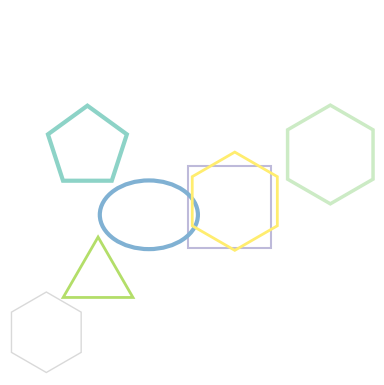[{"shape": "pentagon", "thickness": 3, "radius": 0.54, "center": [0.227, 0.618]}, {"shape": "square", "thickness": 1.5, "radius": 0.54, "center": [0.596, 0.462]}, {"shape": "oval", "thickness": 3, "radius": 0.64, "center": [0.387, 0.442]}, {"shape": "triangle", "thickness": 2, "radius": 0.52, "center": [0.255, 0.28]}, {"shape": "hexagon", "thickness": 1, "radius": 0.52, "center": [0.12, 0.137]}, {"shape": "hexagon", "thickness": 2.5, "radius": 0.64, "center": [0.858, 0.599]}, {"shape": "hexagon", "thickness": 2, "radius": 0.64, "center": [0.61, 0.477]}]